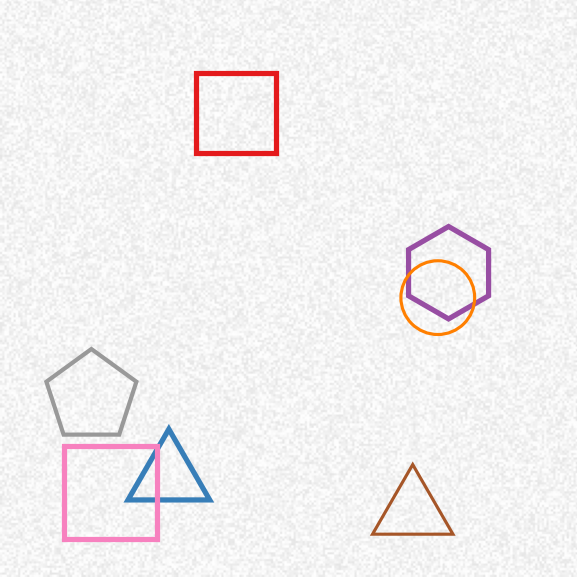[{"shape": "square", "thickness": 2.5, "radius": 0.35, "center": [0.409, 0.804]}, {"shape": "triangle", "thickness": 2.5, "radius": 0.41, "center": [0.292, 0.174]}, {"shape": "hexagon", "thickness": 2.5, "radius": 0.4, "center": [0.777, 0.527]}, {"shape": "circle", "thickness": 1.5, "radius": 0.32, "center": [0.758, 0.484]}, {"shape": "triangle", "thickness": 1.5, "radius": 0.4, "center": [0.715, 0.114]}, {"shape": "square", "thickness": 2.5, "radius": 0.4, "center": [0.192, 0.147]}, {"shape": "pentagon", "thickness": 2, "radius": 0.41, "center": [0.158, 0.313]}]